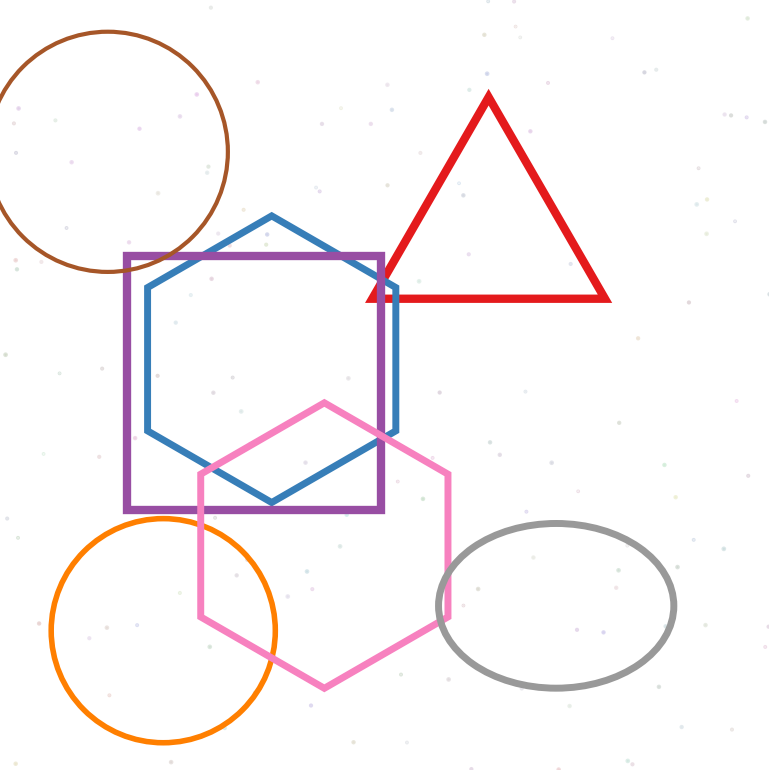[{"shape": "triangle", "thickness": 3, "radius": 0.87, "center": [0.635, 0.699]}, {"shape": "hexagon", "thickness": 2.5, "radius": 0.93, "center": [0.353, 0.533]}, {"shape": "square", "thickness": 3, "radius": 0.82, "center": [0.33, 0.503]}, {"shape": "circle", "thickness": 2, "radius": 0.73, "center": [0.212, 0.181]}, {"shape": "circle", "thickness": 1.5, "radius": 0.78, "center": [0.14, 0.803]}, {"shape": "hexagon", "thickness": 2.5, "radius": 0.93, "center": [0.421, 0.291]}, {"shape": "oval", "thickness": 2.5, "radius": 0.76, "center": [0.722, 0.213]}]